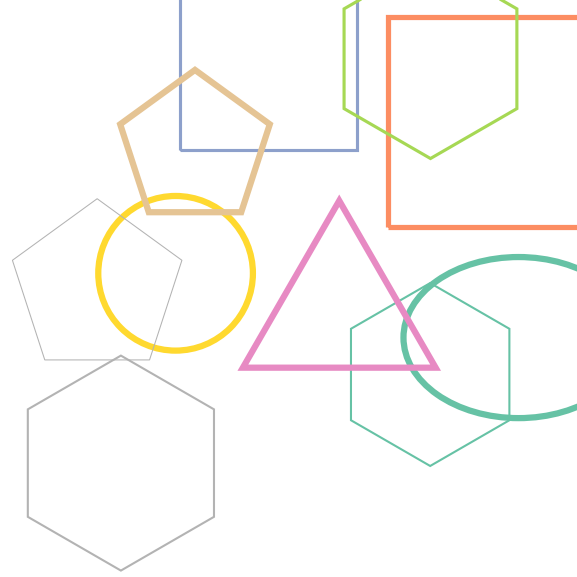[{"shape": "hexagon", "thickness": 1, "radius": 0.79, "center": [0.745, 0.351]}, {"shape": "oval", "thickness": 3, "radius": 1.0, "center": [0.898, 0.415]}, {"shape": "square", "thickness": 2.5, "radius": 0.91, "center": [0.853, 0.788]}, {"shape": "square", "thickness": 1.5, "radius": 0.77, "center": [0.466, 0.892]}, {"shape": "triangle", "thickness": 3, "radius": 0.96, "center": [0.587, 0.459]}, {"shape": "hexagon", "thickness": 1.5, "radius": 0.86, "center": [0.745, 0.897]}, {"shape": "circle", "thickness": 3, "radius": 0.67, "center": [0.304, 0.526]}, {"shape": "pentagon", "thickness": 3, "radius": 0.68, "center": [0.338, 0.742]}, {"shape": "pentagon", "thickness": 0.5, "radius": 0.77, "center": [0.168, 0.501]}, {"shape": "hexagon", "thickness": 1, "radius": 0.93, "center": [0.209, 0.197]}]